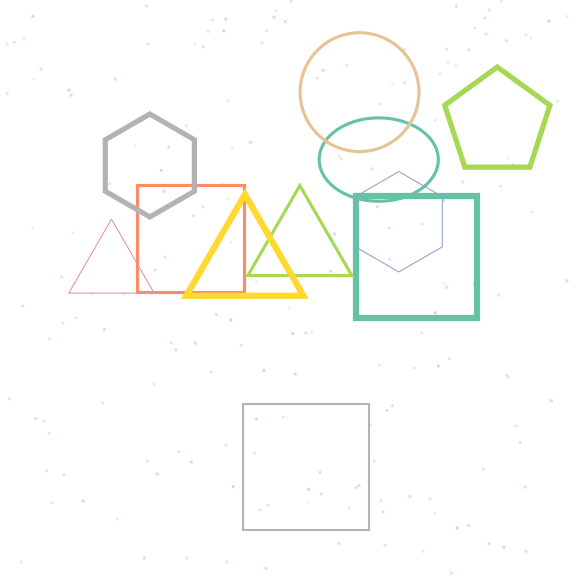[{"shape": "oval", "thickness": 1.5, "radius": 0.52, "center": [0.656, 0.723]}, {"shape": "square", "thickness": 3, "radius": 0.53, "center": [0.721, 0.554]}, {"shape": "square", "thickness": 1.5, "radius": 0.46, "center": [0.33, 0.586]}, {"shape": "hexagon", "thickness": 0.5, "radius": 0.43, "center": [0.691, 0.615]}, {"shape": "triangle", "thickness": 0.5, "radius": 0.43, "center": [0.193, 0.534]}, {"shape": "triangle", "thickness": 1.5, "radius": 0.52, "center": [0.519, 0.574]}, {"shape": "pentagon", "thickness": 2.5, "radius": 0.48, "center": [0.861, 0.787]}, {"shape": "triangle", "thickness": 3, "radius": 0.59, "center": [0.424, 0.546]}, {"shape": "circle", "thickness": 1.5, "radius": 0.51, "center": [0.623, 0.84]}, {"shape": "hexagon", "thickness": 2.5, "radius": 0.45, "center": [0.259, 0.713]}, {"shape": "square", "thickness": 1, "radius": 0.54, "center": [0.53, 0.19]}]